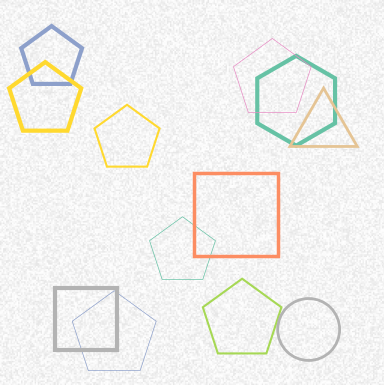[{"shape": "pentagon", "thickness": 0.5, "radius": 0.45, "center": [0.474, 0.347]}, {"shape": "hexagon", "thickness": 3, "radius": 0.58, "center": [0.769, 0.738]}, {"shape": "square", "thickness": 2.5, "radius": 0.54, "center": [0.613, 0.443]}, {"shape": "pentagon", "thickness": 0.5, "radius": 0.57, "center": [0.297, 0.13]}, {"shape": "pentagon", "thickness": 3, "radius": 0.42, "center": [0.134, 0.849]}, {"shape": "pentagon", "thickness": 0.5, "radius": 0.53, "center": [0.707, 0.794]}, {"shape": "pentagon", "thickness": 1.5, "radius": 0.54, "center": [0.629, 0.169]}, {"shape": "pentagon", "thickness": 1.5, "radius": 0.44, "center": [0.33, 0.639]}, {"shape": "pentagon", "thickness": 3, "radius": 0.49, "center": [0.117, 0.74]}, {"shape": "triangle", "thickness": 2, "radius": 0.51, "center": [0.84, 0.67]}, {"shape": "square", "thickness": 3, "radius": 0.4, "center": [0.224, 0.172]}, {"shape": "circle", "thickness": 2, "radius": 0.4, "center": [0.802, 0.144]}]